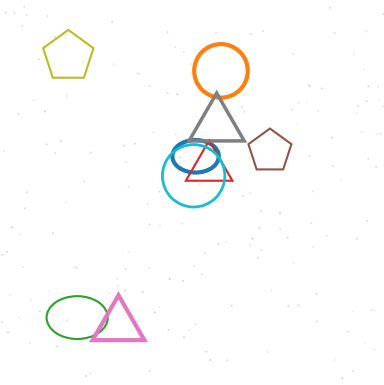[{"shape": "oval", "thickness": 3, "radius": 0.3, "center": [0.508, 0.594]}, {"shape": "circle", "thickness": 3, "radius": 0.35, "center": [0.574, 0.816]}, {"shape": "oval", "thickness": 1.5, "radius": 0.4, "center": [0.2, 0.175]}, {"shape": "triangle", "thickness": 1.5, "radius": 0.35, "center": [0.543, 0.565]}, {"shape": "pentagon", "thickness": 1.5, "radius": 0.29, "center": [0.701, 0.607]}, {"shape": "triangle", "thickness": 3, "radius": 0.39, "center": [0.308, 0.155]}, {"shape": "triangle", "thickness": 2.5, "radius": 0.41, "center": [0.563, 0.675]}, {"shape": "pentagon", "thickness": 1.5, "radius": 0.34, "center": [0.177, 0.854]}, {"shape": "circle", "thickness": 2, "radius": 0.41, "center": [0.503, 0.543]}]